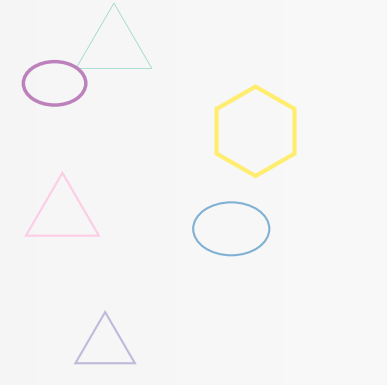[{"shape": "triangle", "thickness": 0.5, "radius": 0.56, "center": [0.294, 0.879]}, {"shape": "triangle", "thickness": 1.5, "radius": 0.44, "center": [0.271, 0.101]}, {"shape": "oval", "thickness": 1.5, "radius": 0.49, "center": [0.597, 0.406]}, {"shape": "triangle", "thickness": 1.5, "radius": 0.54, "center": [0.161, 0.442]}, {"shape": "oval", "thickness": 2.5, "radius": 0.4, "center": [0.141, 0.784]}, {"shape": "hexagon", "thickness": 3, "radius": 0.58, "center": [0.659, 0.659]}]